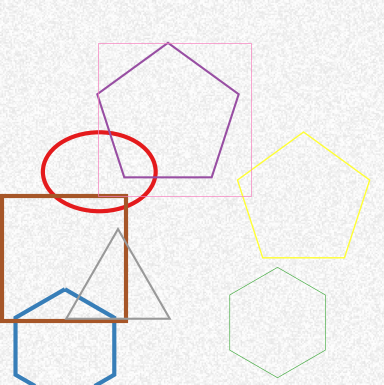[{"shape": "oval", "thickness": 3, "radius": 0.73, "center": [0.258, 0.554]}, {"shape": "hexagon", "thickness": 3, "radius": 0.74, "center": [0.169, 0.101]}, {"shape": "hexagon", "thickness": 0.5, "radius": 0.72, "center": [0.721, 0.162]}, {"shape": "pentagon", "thickness": 1.5, "radius": 0.97, "center": [0.436, 0.696]}, {"shape": "pentagon", "thickness": 1, "radius": 0.9, "center": [0.789, 0.477]}, {"shape": "square", "thickness": 3, "radius": 0.81, "center": [0.166, 0.329]}, {"shape": "square", "thickness": 0.5, "radius": 0.99, "center": [0.454, 0.69]}, {"shape": "triangle", "thickness": 1.5, "radius": 0.78, "center": [0.306, 0.25]}]